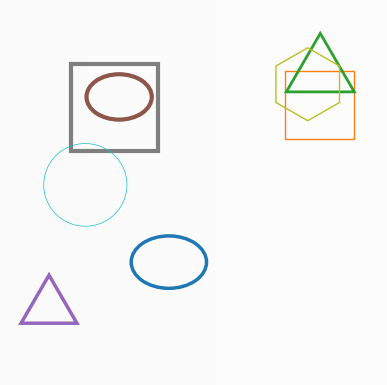[{"shape": "oval", "thickness": 2.5, "radius": 0.49, "center": [0.436, 0.319]}, {"shape": "square", "thickness": 1, "radius": 0.44, "center": [0.824, 0.728]}, {"shape": "triangle", "thickness": 2, "radius": 0.51, "center": [0.827, 0.812]}, {"shape": "triangle", "thickness": 2.5, "radius": 0.42, "center": [0.126, 0.202]}, {"shape": "oval", "thickness": 3, "radius": 0.42, "center": [0.307, 0.748]}, {"shape": "square", "thickness": 3, "radius": 0.56, "center": [0.296, 0.72]}, {"shape": "hexagon", "thickness": 1, "radius": 0.47, "center": [0.794, 0.781]}, {"shape": "circle", "thickness": 0.5, "radius": 0.54, "center": [0.22, 0.52]}]